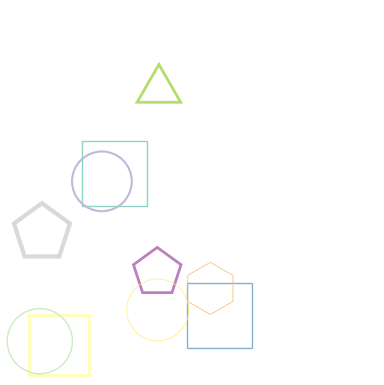[{"shape": "square", "thickness": 1, "radius": 0.42, "center": [0.297, 0.548]}, {"shape": "square", "thickness": 2, "radius": 0.39, "center": [0.152, 0.104]}, {"shape": "circle", "thickness": 1.5, "radius": 0.39, "center": [0.265, 0.529]}, {"shape": "square", "thickness": 1, "radius": 0.42, "center": [0.569, 0.18]}, {"shape": "hexagon", "thickness": 0.5, "radius": 0.34, "center": [0.546, 0.251]}, {"shape": "triangle", "thickness": 2, "radius": 0.33, "center": [0.413, 0.767]}, {"shape": "pentagon", "thickness": 3, "radius": 0.38, "center": [0.109, 0.396]}, {"shape": "pentagon", "thickness": 2, "radius": 0.32, "center": [0.408, 0.292]}, {"shape": "circle", "thickness": 1, "radius": 0.42, "center": [0.103, 0.114]}, {"shape": "circle", "thickness": 0.5, "radius": 0.4, "center": [0.41, 0.195]}]